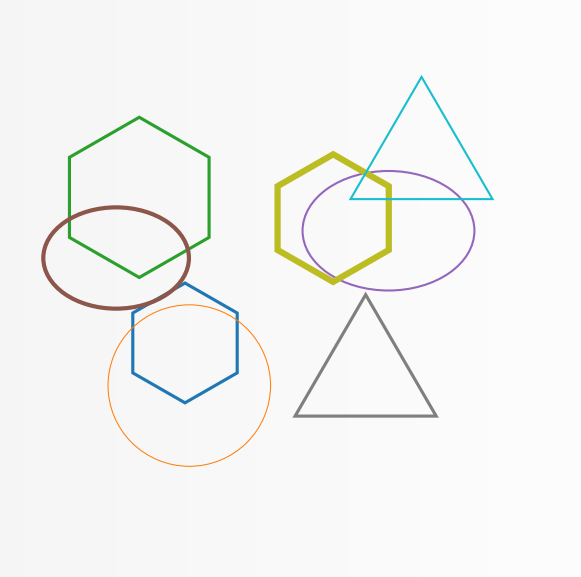[{"shape": "hexagon", "thickness": 1.5, "radius": 0.52, "center": [0.318, 0.405]}, {"shape": "circle", "thickness": 0.5, "radius": 0.7, "center": [0.326, 0.331]}, {"shape": "hexagon", "thickness": 1.5, "radius": 0.69, "center": [0.24, 0.657]}, {"shape": "oval", "thickness": 1, "radius": 0.74, "center": [0.668, 0.6]}, {"shape": "oval", "thickness": 2, "radius": 0.63, "center": [0.2, 0.552]}, {"shape": "triangle", "thickness": 1.5, "radius": 0.7, "center": [0.629, 0.349]}, {"shape": "hexagon", "thickness": 3, "radius": 0.55, "center": [0.573, 0.621]}, {"shape": "triangle", "thickness": 1, "radius": 0.71, "center": [0.725, 0.725]}]